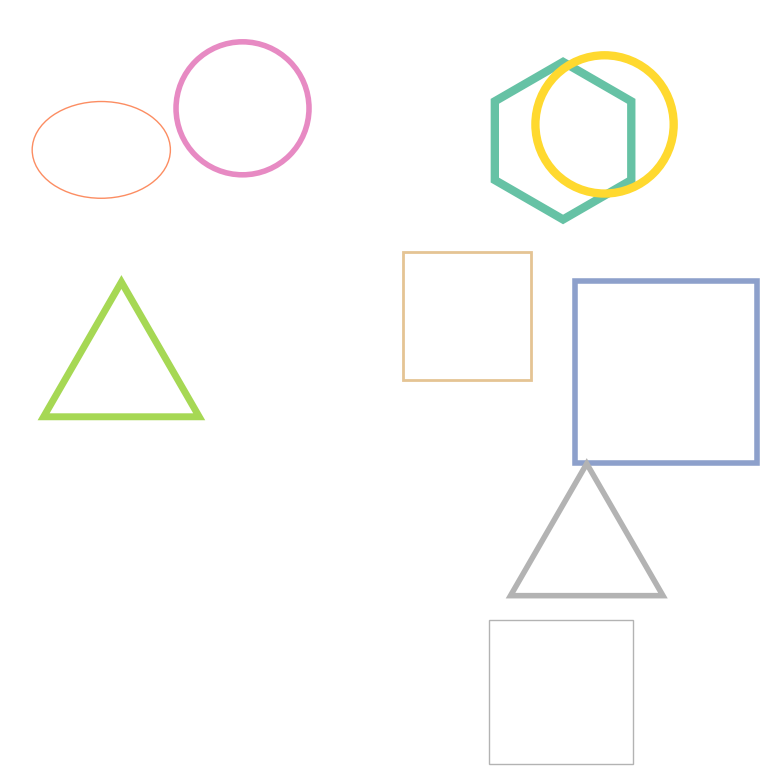[{"shape": "hexagon", "thickness": 3, "radius": 0.51, "center": [0.731, 0.817]}, {"shape": "oval", "thickness": 0.5, "radius": 0.45, "center": [0.132, 0.805]}, {"shape": "square", "thickness": 2, "radius": 0.59, "center": [0.865, 0.517]}, {"shape": "circle", "thickness": 2, "radius": 0.43, "center": [0.315, 0.859]}, {"shape": "triangle", "thickness": 2.5, "radius": 0.58, "center": [0.158, 0.517]}, {"shape": "circle", "thickness": 3, "radius": 0.45, "center": [0.785, 0.838]}, {"shape": "square", "thickness": 1, "radius": 0.42, "center": [0.606, 0.589]}, {"shape": "triangle", "thickness": 2, "radius": 0.57, "center": [0.762, 0.284]}, {"shape": "square", "thickness": 0.5, "radius": 0.47, "center": [0.729, 0.101]}]